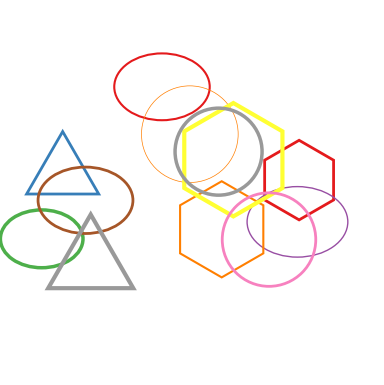[{"shape": "hexagon", "thickness": 2, "radius": 0.52, "center": [0.777, 0.532]}, {"shape": "oval", "thickness": 1.5, "radius": 0.62, "center": [0.421, 0.775]}, {"shape": "triangle", "thickness": 2, "radius": 0.54, "center": [0.163, 0.55]}, {"shape": "oval", "thickness": 2.5, "radius": 0.54, "center": [0.108, 0.38]}, {"shape": "oval", "thickness": 1, "radius": 0.65, "center": [0.773, 0.424]}, {"shape": "hexagon", "thickness": 1.5, "radius": 0.62, "center": [0.576, 0.404]}, {"shape": "circle", "thickness": 0.5, "radius": 0.63, "center": [0.493, 0.651]}, {"shape": "hexagon", "thickness": 3, "radius": 0.74, "center": [0.606, 0.585]}, {"shape": "oval", "thickness": 2, "radius": 0.62, "center": [0.222, 0.48]}, {"shape": "circle", "thickness": 2, "radius": 0.61, "center": [0.699, 0.378]}, {"shape": "triangle", "thickness": 3, "radius": 0.64, "center": [0.236, 0.315]}, {"shape": "circle", "thickness": 2.5, "radius": 0.57, "center": [0.568, 0.606]}]